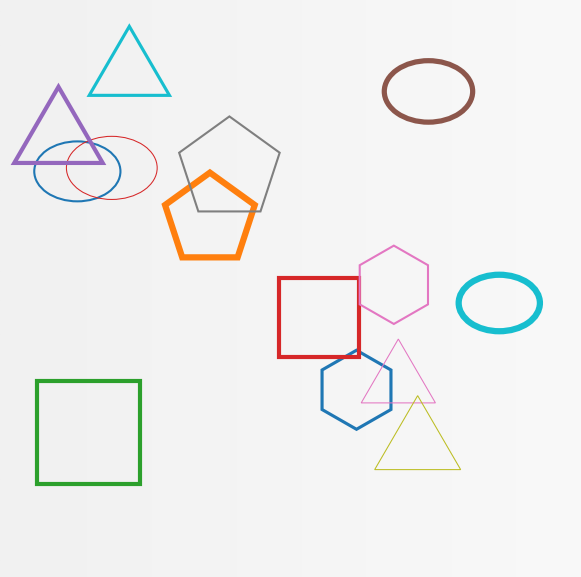[{"shape": "hexagon", "thickness": 1.5, "radius": 0.34, "center": [0.613, 0.324]}, {"shape": "oval", "thickness": 1, "radius": 0.37, "center": [0.133, 0.702]}, {"shape": "pentagon", "thickness": 3, "radius": 0.41, "center": [0.361, 0.619]}, {"shape": "square", "thickness": 2, "radius": 0.45, "center": [0.152, 0.25]}, {"shape": "oval", "thickness": 0.5, "radius": 0.39, "center": [0.192, 0.708]}, {"shape": "square", "thickness": 2, "radius": 0.34, "center": [0.548, 0.45]}, {"shape": "triangle", "thickness": 2, "radius": 0.44, "center": [0.101, 0.761]}, {"shape": "oval", "thickness": 2.5, "radius": 0.38, "center": [0.737, 0.841]}, {"shape": "hexagon", "thickness": 1, "radius": 0.34, "center": [0.678, 0.506]}, {"shape": "triangle", "thickness": 0.5, "radius": 0.37, "center": [0.685, 0.338]}, {"shape": "pentagon", "thickness": 1, "radius": 0.45, "center": [0.395, 0.707]}, {"shape": "triangle", "thickness": 0.5, "radius": 0.43, "center": [0.719, 0.229]}, {"shape": "triangle", "thickness": 1.5, "radius": 0.4, "center": [0.223, 0.874]}, {"shape": "oval", "thickness": 3, "radius": 0.35, "center": [0.859, 0.474]}]